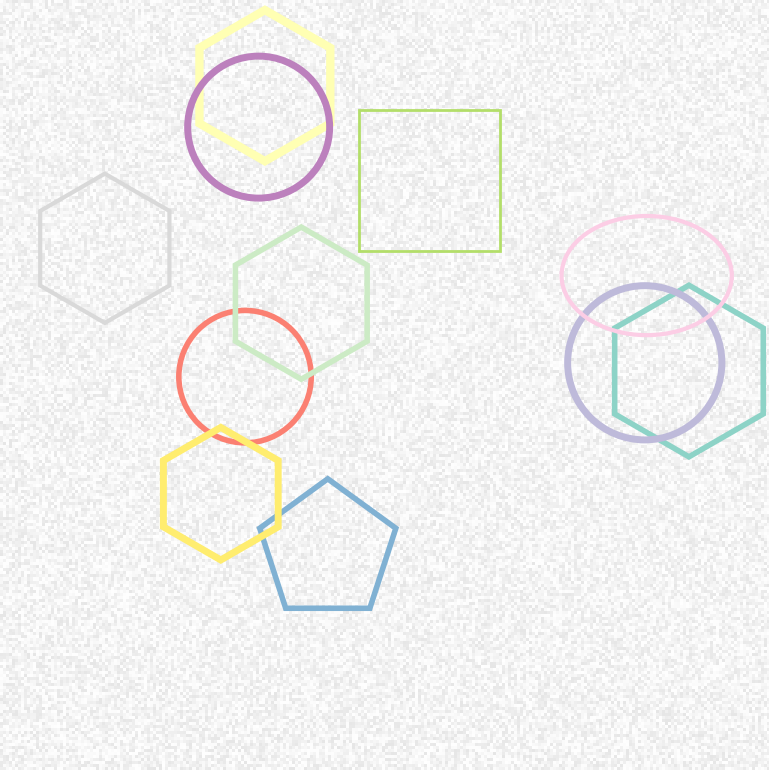[{"shape": "hexagon", "thickness": 2, "radius": 0.56, "center": [0.895, 0.518]}, {"shape": "hexagon", "thickness": 3, "radius": 0.49, "center": [0.344, 0.889]}, {"shape": "circle", "thickness": 2.5, "radius": 0.5, "center": [0.837, 0.529]}, {"shape": "circle", "thickness": 2, "radius": 0.43, "center": [0.318, 0.511]}, {"shape": "pentagon", "thickness": 2, "radius": 0.46, "center": [0.426, 0.285]}, {"shape": "square", "thickness": 1, "radius": 0.46, "center": [0.558, 0.765]}, {"shape": "oval", "thickness": 1.5, "radius": 0.55, "center": [0.84, 0.642]}, {"shape": "hexagon", "thickness": 1.5, "radius": 0.48, "center": [0.136, 0.678]}, {"shape": "circle", "thickness": 2.5, "radius": 0.46, "center": [0.336, 0.835]}, {"shape": "hexagon", "thickness": 2, "radius": 0.49, "center": [0.391, 0.606]}, {"shape": "hexagon", "thickness": 2.5, "radius": 0.43, "center": [0.287, 0.359]}]